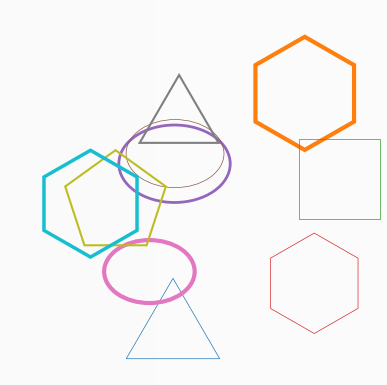[{"shape": "triangle", "thickness": 0.5, "radius": 0.7, "center": [0.446, 0.138]}, {"shape": "hexagon", "thickness": 3, "radius": 0.73, "center": [0.786, 0.757]}, {"shape": "square", "thickness": 0.5, "radius": 0.52, "center": [0.877, 0.535]}, {"shape": "hexagon", "thickness": 0.5, "radius": 0.65, "center": [0.811, 0.264]}, {"shape": "oval", "thickness": 2, "radius": 0.72, "center": [0.45, 0.575]}, {"shape": "oval", "thickness": 0.5, "radius": 0.63, "center": [0.452, 0.601]}, {"shape": "oval", "thickness": 3, "radius": 0.58, "center": [0.386, 0.295]}, {"shape": "triangle", "thickness": 1.5, "radius": 0.59, "center": [0.462, 0.688]}, {"shape": "pentagon", "thickness": 1.5, "radius": 0.68, "center": [0.298, 0.473]}, {"shape": "hexagon", "thickness": 2.5, "radius": 0.69, "center": [0.234, 0.471]}]